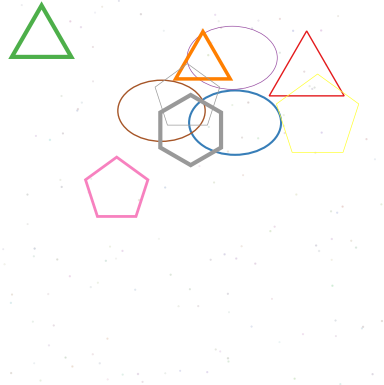[{"shape": "triangle", "thickness": 1, "radius": 0.56, "center": [0.797, 0.807]}, {"shape": "oval", "thickness": 1.5, "radius": 0.6, "center": [0.611, 0.681]}, {"shape": "triangle", "thickness": 3, "radius": 0.45, "center": [0.108, 0.897]}, {"shape": "oval", "thickness": 0.5, "radius": 0.59, "center": [0.603, 0.85]}, {"shape": "triangle", "thickness": 2.5, "radius": 0.41, "center": [0.527, 0.836]}, {"shape": "pentagon", "thickness": 0.5, "radius": 0.56, "center": [0.825, 0.695]}, {"shape": "oval", "thickness": 1, "radius": 0.57, "center": [0.419, 0.712]}, {"shape": "pentagon", "thickness": 2, "radius": 0.43, "center": [0.303, 0.507]}, {"shape": "pentagon", "thickness": 0.5, "radius": 0.44, "center": [0.487, 0.746]}, {"shape": "hexagon", "thickness": 3, "radius": 0.46, "center": [0.495, 0.662]}]